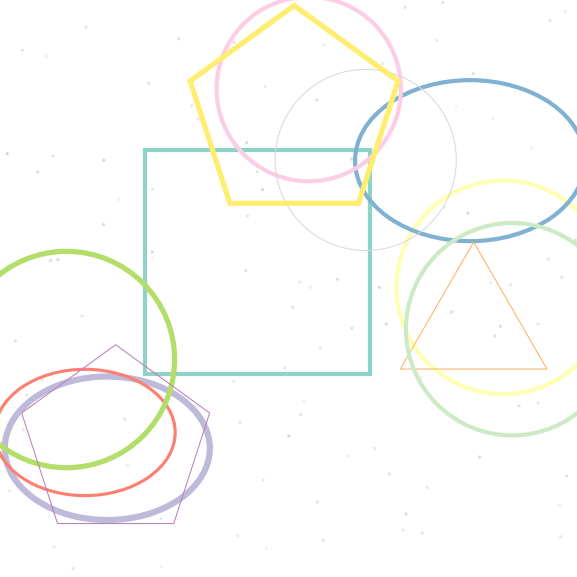[{"shape": "square", "thickness": 2, "radius": 0.97, "center": [0.446, 0.546]}, {"shape": "circle", "thickness": 2, "radius": 0.92, "center": [0.872, 0.502]}, {"shape": "oval", "thickness": 3, "radius": 0.89, "center": [0.186, 0.223]}, {"shape": "oval", "thickness": 1.5, "radius": 0.78, "center": [0.147, 0.25]}, {"shape": "oval", "thickness": 2, "radius": 1.0, "center": [0.814, 0.721]}, {"shape": "triangle", "thickness": 0.5, "radius": 0.73, "center": [0.82, 0.433]}, {"shape": "circle", "thickness": 2.5, "radius": 0.94, "center": [0.115, 0.377]}, {"shape": "circle", "thickness": 2, "radius": 0.8, "center": [0.535, 0.845]}, {"shape": "circle", "thickness": 0.5, "radius": 0.78, "center": [0.633, 0.722]}, {"shape": "pentagon", "thickness": 0.5, "radius": 0.86, "center": [0.2, 0.231]}, {"shape": "circle", "thickness": 2, "radius": 0.92, "center": [0.887, 0.429]}, {"shape": "pentagon", "thickness": 2.5, "radius": 0.95, "center": [0.509, 0.8]}]